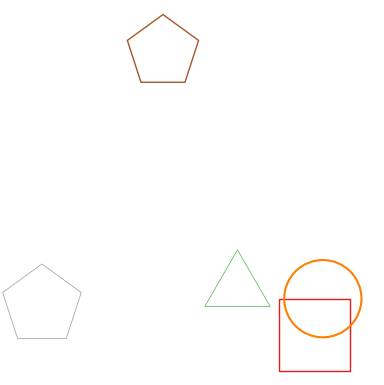[{"shape": "square", "thickness": 1, "radius": 0.46, "center": [0.816, 0.13]}, {"shape": "triangle", "thickness": 0.5, "radius": 0.49, "center": [0.617, 0.253]}, {"shape": "circle", "thickness": 1.5, "radius": 0.5, "center": [0.839, 0.224]}, {"shape": "pentagon", "thickness": 1, "radius": 0.49, "center": [0.423, 0.865]}, {"shape": "pentagon", "thickness": 0.5, "radius": 0.54, "center": [0.109, 0.207]}]